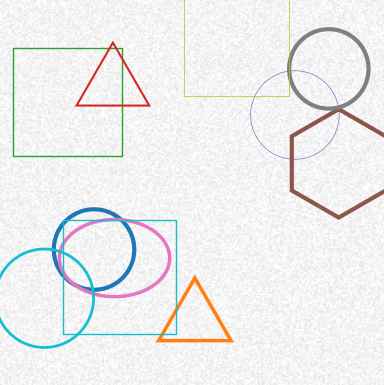[{"shape": "circle", "thickness": 3, "radius": 0.52, "center": [0.244, 0.352]}, {"shape": "triangle", "thickness": 2.5, "radius": 0.54, "center": [0.506, 0.17]}, {"shape": "square", "thickness": 1, "radius": 0.7, "center": [0.175, 0.736]}, {"shape": "triangle", "thickness": 1.5, "radius": 0.54, "center": [0.293, 0.78]}, {"shape": "circle", "thickness": 0.5, "radius": 0.58, "center": [0.766, 0.701]}, {"shape": "hexagon", "thickness": 3, "radius": 0.7, "center": [0.88, 0.576]}, {"shape": "oval", "thickness": 2.5, "radius": 0.72, "center": [0.297, 0.33]}, {"shape": "circle", "thickness": 3, "radius": 0.52, "center": [0.854, 0.821]}, {"shape": "square", "thickness": 0.5, "radius": 0.68, "center": [0.615, 0.886]}, {"shape": "circle", "thickness": 2, "radius": 0.64, "center": [0.115, 0.225]}, {"shape": "square", "thickness": 1, "radius": 0.73, "center": [0.31, 0.28]}]